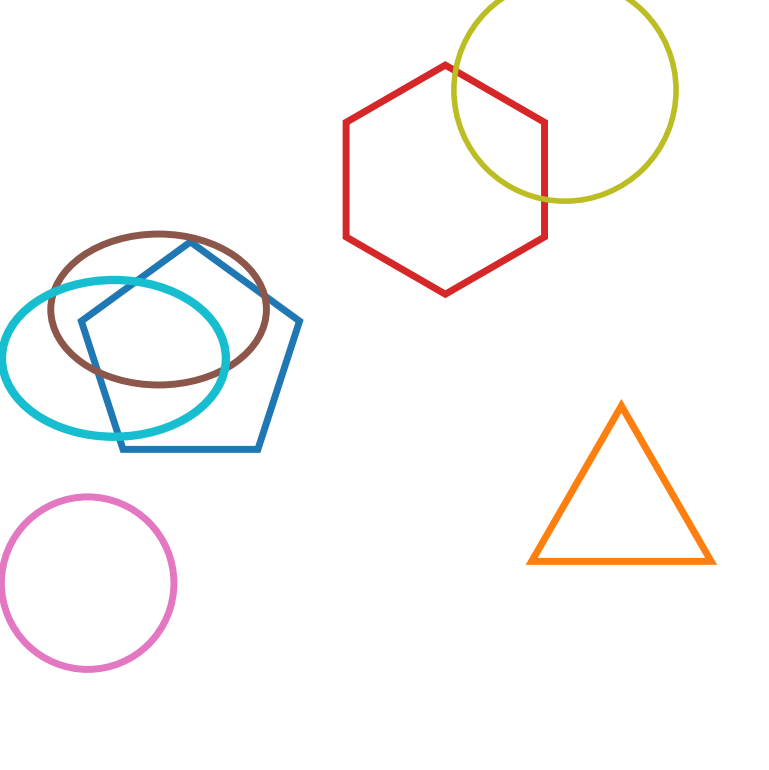[{"shape": "pentagon", "thickness": 2.5, "radius": 0.74, "center": [0.247, 0.537]}, {"shape": "triangle", "thickness": 2.5, "radius": 0.67, "center": [0.807, 0.338]}, {"shape": "hexagon", "thickness": 2.5, "radius": 0.74, "center": [0.578, 0.767]}, {"shape": "oval", "thickness": 2.5, "radius": 0.7, "center": [0.206, 0.598]}, {"shape": "circle", "thickness": 2.5, "radius": 0.56, "center": [0.114, 0.243]}, {"shape": "circle", "thickness": 2, "radius": 0.72, "center": [0.734, 0.883]}, {"shape": "oval", "thickness": 3, "radius": 0.73, "center": [0.148, 0.535]}]